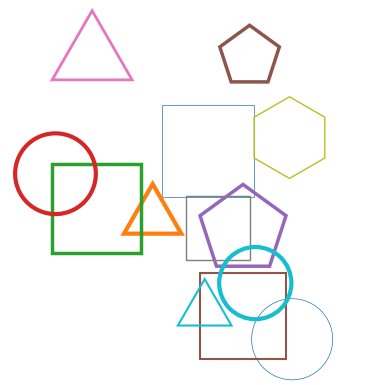[{"shape": "circle", "thickness": 0.5, "radius": 0.53, "center": [0.759, 0.119]}, {"shape": "square", "thickness": 0.5, "radius": 0.6, "center": [0.54, 0.607]}, {"shape": "triangle", "thickness": 3, "radius": 0.43, "center": [0.396, 0.436]}, {"shape": "square", "thickness": 2.5, "radius": 0.58, "center": [0.25, 0.458]}, {"shape": "circle", "thickness": 3, "radius": 0.52, "center": [0.144, 0.549]}, {"shape": "pentagon", "thickness": 2.5, "radius": 0.59, "center": [0.631, 0.404]}, {"shape": "pentagon", "thickness": 2.5, "radius": 0.41, "center": [0.648, 0.853]}, {"shape": "square", "thickness": 1.5, "radius": 0.56, "center": [0.63, 0.18]}, {"shape": "triangle", "thickness": 2, "radius": 0.6, "center": [0.239, 0.852]}, {"shape": "square", "thickness": 1, "radius": 0.41, "center": [0.566, 0.408]}, {"shape": "hexagon", "thickness": 1, "radius": 0.53, "center": [0.752, 0.643]}, {"shape": "triangle", "thickness": 1.5, "radius": 0.4, "center": [0.532, 0.195]}, {"shape": "circle", "thickness": 3, "radius": 0.47, "center": [0.663, 0.265]}]